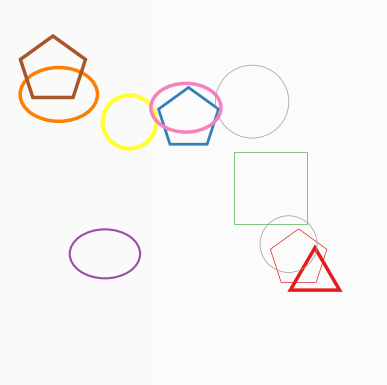[{"shape": "pentagon", "thickness": 0.5, "radius": 0.38, "center": [0.771, 0.329]}, {"shape": "triangle", "thickness": 2.5, "radius": 0.37, "center": [0.813, 0.283]}, {"shape": "pentagon", "thickness": 2, "radius": 0.41, "center": [0.487, 0.691]}, {"shape": "square", "thickness": 0.5, "radius": 0.47, "center": [0.699, 0.511]}, {"shape": "oval", "thickness": 1.5, "radius": 0.45, "center": [0.271, 0.341]}, {"shape": "oval", "thickness": 2.5, "radius": 0.5, "center": [0.152, 0.755]}, {"shape": "circle", "thickness": 3, "radius": 0.35, "center": [0.334, 0.683]}, {"shape": "pentagon", "thickness": 2.5, "radius": 0.44, "center": [0.137, 0.818]}, {"shape": "oval", "thickness": 2.5, "radius": 0.45, "center": [0.48, 0.72]}, {"shape": "circle", "thickness": 0.5, "radius": 0.47, "center": [0.651, 0.736]}, {"shape": "circle", "thickness": 0.5, "radius": 0.37, "center": [0.745, 0.366]}]